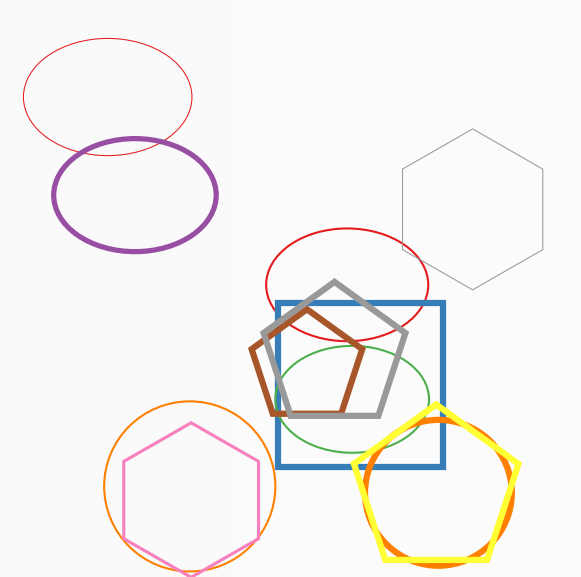[{"shape": "oval", "thickness": 0.5, "radius": 0.72, "center": [0.185, 0.831]}, {"shape": "oval", "thickness": 1, "radius": 0.7, "center": [0.597, 0.506]}, {"shape": "square", "thickness": 3, "radius": 0.71, "center": [0.621, 0.332]}, {"shape": "oval", "thickness": 1, "radius": 0.66, "center": [0.606, 0.308]}, {"shape": "oval", "thickness": 2.5, "radius": 0.7, "center": [0.232, 0.661]}, {"shape": "circle", "thickness": 3, "radius": 0.63, "center": [0.754, 0.146]}, {"shape": "circle", "thickness": 1, "radius": 0.74, "center": [0.326, 0.157]}, {"shape": "pentagon", "thickness": 3, "radius": 0.74, "center": [0.75, 0.15]}, {"shape": "pentagon", "thickness": 3, "radius": 0.5, "center": [0.528, 0.364]}, {"shape": "hexagon", "thickness": 1.5, "radius": 0.67, "center": [0.329, 0.133]}, {"shape": "hexagon", "thickness": 0.5, "radius": 0.7, "center": [0.813, 0.637]}, {"shape": "pentagon", "thickness": 3, "radius": 0.64, "center": [0.576, 0.383]}]